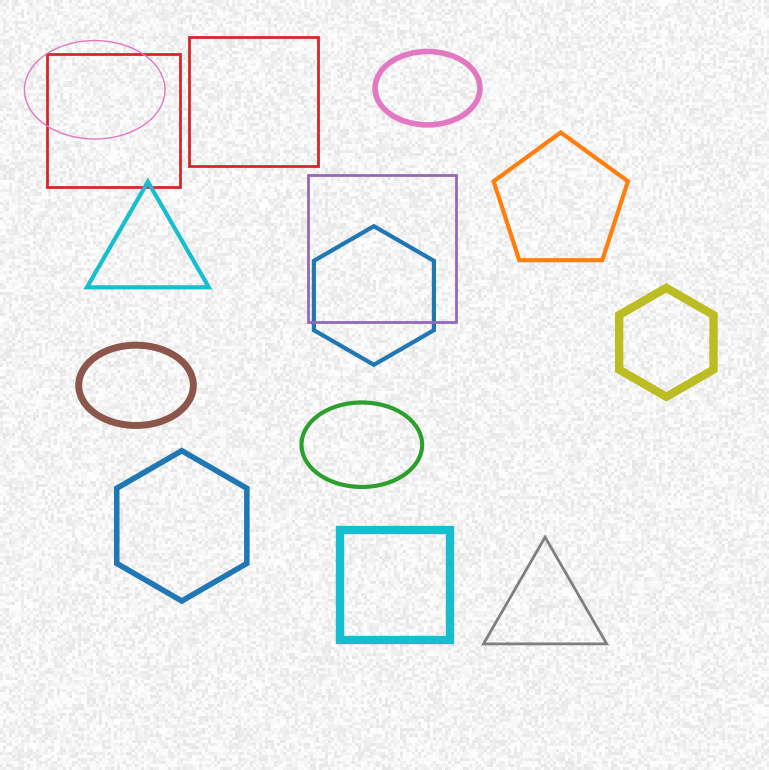[{"shape": "hexagon", "thickness": 2, "radius": 0.49, "center": [0.236, 0.317]}, {"shape": "hexagon", "thickness": 1.5, "radius": 0.45, "center": [0.486, 0.616]}, {"shape": "pentagon", "thickness": 1.5, "radius": 0.46, "center": [0.728, 0.736]}, {"shape": "oval", "thickness": 1.5, "radius": 0.39, "center": [0.47, 0.422]}, {"shape": "square", "thickness": 1, "radius": 0.43, "center": [0.148, 0.843]}, {"shape": "square", "thickness": 1, "radius": 0.42, "center": [0.329, 0.868]}, {"shape": "square", "thickness": 1, "radius": 0.48, "center": [0.496, 0.677]}, {"shape": "oval", "thickness": 2.5, "radius": 0.37, "center": [0.177, 0.5]}, {"shape": "oval", "thickness": 2, "radius": 0.34, "center": [0.555, 0.885]}, {"shape": "oval", "thickness": 0.5, "radius": 0.46, "center": [0.123, 0.883]}, {"shape": "triangle", "thickness": 1, "radius": 0.46, "center": [0.708, 0.21]}, {"shape": "hexagon", "thickness": 3, "radius": 0.35, "center": [0.865, 0.555]}, {"shape": "triangle", "thickness": 1.5, "radius": 0.46, "center": [0.192, 0.673]}, {"shape": "square", "thickness": 3, "radius": 0.36, "center": [0.513, 0.24]}]